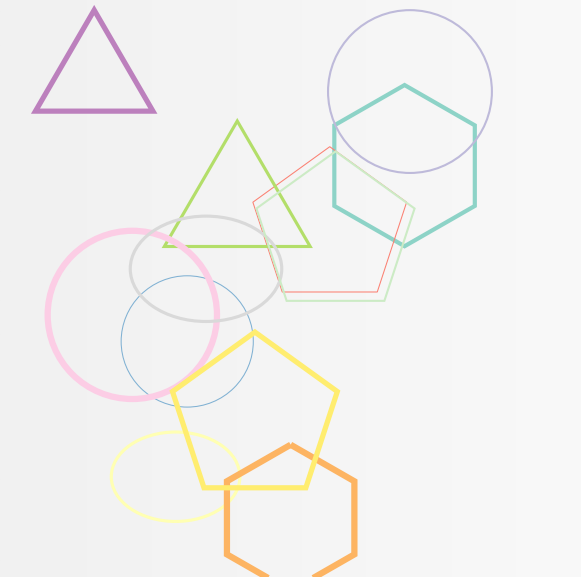[{"shape": "hexagon", "thickness": 2, "radius": 0.7, "center": [0.696, 0.712]}, {"shape": "oval", "thickness": 1.5, "radius": 0.55, "center": [0.302, 0.174]}, {"shape": "circle", "thickness": 1, "radius": 0.7, "center": [0.705, 0.841]}, {"shape": "pentagon", "thickness": 0.5, "radius": 0.7, "center": [0.567, 0.606]}, {"shape": "circle", "thickness": 0.5, "radius": 0.57, "center": [0.322, 0.408]}, {"shape": "hexagon", "thickness": 3, "radius": 0.63, "center": [0.5, 0.102]}, {"shape": "triangle", "thickness": 1.5, "radius": 0.72, "center": [0.408, 0.645]}, {"shape": "circle", "thickness": 3, "radius": 0.73, "center": [0.228, 0.454]}, {"shape": "oval", "thickness": 1.5, "radius": 0.65, "center": [0.354, 0.534]}, {"shape": "triangle", "thickness": 2.5, "radius": 0.58, "center": [0.162, 0.865]}, {"shape": "pentagon", "thickness": 1, "radius": 0.72, "center": [0.577, 0.594]}, {"shape": "pentagon", "thickness": 2.5, "radius": 0.75, "center": [0.439, 0.275]}]